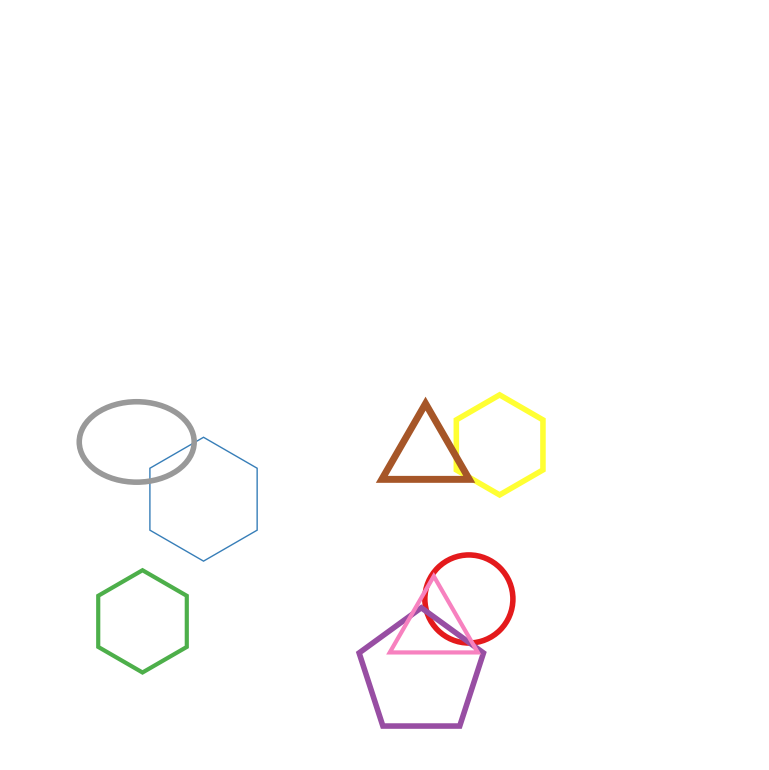[{"shape": "circle", "thickness": 2, "radius": 0.29, "center": [0.609, 0.222]}, {"shape": "hexagon", "thickness": 0.5, "radius": 0.4, "center": [0.264, 0.352]}, {"shape": "hexagon", "thickness": 1.5, "radius": 0.33, "center": [0.185, 0.193]}, {"shape": "pentagon", "thickness": 2, "radius": 0.42, "center": [0.547, 0.126]}, {"shape": "hexagon", "thickness": 2, "radius": 0.32, "center": [0.649, 0.422]}, {"shape": "triangle", "thickness": 2.5, "radius": 0.33, "center": [0.553, 0.41]}, {"shape": "triangle", "thickness": 1.5, "radius": 0.33, "center": [0.563, 0.186]}, {"shape": "oval", "thickness": 2, "radius": 0.37, "center": [0.178, 0.426]}]